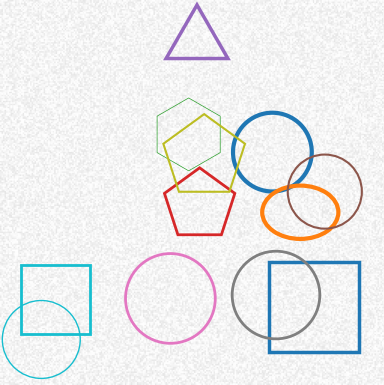[{"shape": "circle", "thickness": 3, "radius": 0.51, "center": [0.707, 0.605]}, {"shape": "square", "thickness": 2.5, "radius": 0.59, "center": [0.816, 0.203]}, {"shape": "oval", "thickness": 3, "radius": 0.49, "center": [0.78, 0.449]}, {"shape": "hexagon", "thickness": 0.5, "radius": 0.47, "center": [0.49, 0.651]}, {"shape": "pentagon", "thickness": 2, "radius": 0.48, "center": [0.519, 0.468]}, {"shape": "triangle", "thickness": 2.5, "radius": 0.46, "center": [0.512, 0.894]}, {"shape": "circle", "thickness": 1.5, "radius": 0.48, "center": [0.844, 0.502]}, {"shape": "circle", "thickness": 2, "radius": 0.58, "center": [0.443, 0.225]}, {"shape": "circle", "thickness": 2, "radius": 0.57, "center": [0.717, 0.234]}, {"shape": "pentagon", "thickness": 1.5, "radius": 0.56, "center": [0.53, 0.592]}, {"shape": "square", "thickness": 2, "radius": 0.45, "center": [0.145, 0.222]}, {"shape": "circle", "thickness": 1, "radius": 0.51, "center": [0.107, 0.118]}]